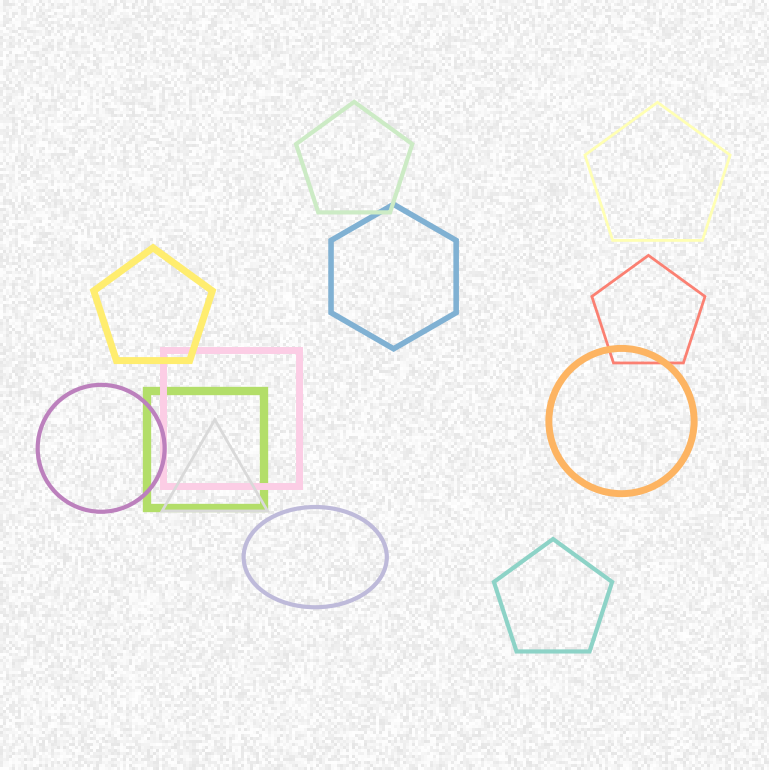[{"shape": "pentagon", "thickness": 1.5, "radius": 0.4, "center": [0.718, 0.219]}, {"shape": "pentagon", "thickness": 1, "radius": 0.5, "center": [0.854, 0.768]}, {"shape": "oval", "thickness": 1.5, "radius": 0.46, "center": [0.409, 0.276]}, {"shape": "pentagon", "thickness": 1, "radius": 0.39, "center": [0.842, 0.591]}, {"shape": "hexagon", "thickness": 2, "radius": 0.47, "center": [0.511, 0.641]}, {"shape": "circle", "thickness": 2.5, "radius": 0.47, "center": [0.807, 0.453]}, {"shape": "square", "thickness": 3, "radius": 0.38, "center": [0.267, 0.416]}, {"shape": "square", "thickness": 2.5, "radius": 0.44, "center": [0.3, 0.457]}, {"shape": "triangle", "thickness": 1, "radius": 0.4, "center": [0.279, 0.376]}, {"shape": "circle", "thickness": 1.5, "radius": 0.41, "center": [0.131, 0.418]}, {"shape": "pentagon", "thickness": 1.5, "radius": 0.4, "center": [0.46, 0.788]}, {"shape": "pentagon", "thickness": 2.5, "radius": 0.4, "center": [0.199, 0.597]}]